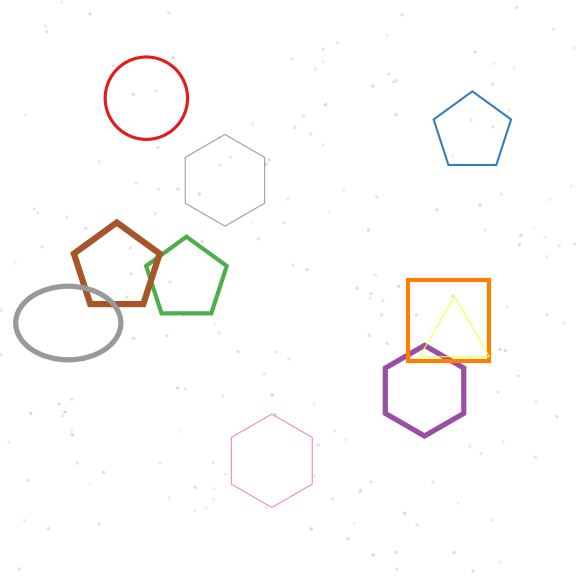[{"shape": "circle", "thickness": 1.5, "radius": 0.36, "center": [0.253, 0.829]}, {"shape": "pentagon", "thickness": 1, "radius": 0.35, "center": [0.818, 0.77]}, {"shape": "pentagon", "thickness": 2, "radius": 0.37, "center": [0.323, 0.516]}, {"shape": "hexagon", "thickness": 2.5, "radius": 0.39, "center": [0.735, 0.323]}, {"shape": "square", "thickness": 2, "radius": 0.35, "center": [0.777, 0.444]}, {"shape": "triangle", "thickness": 0.5, "radius": 0.35, "center": [0.787, 0.416]}, {"shape": "pentagon", "thickness": 3, "radius": 0.39, "center": [0.202, 0.536]}, {"shape": "hexagon", "thickness": 0.5, "radius": 0.4, "center": [0.471, 0.201]}, {"shape": "oval", "thickness": 2.5, "radius": 0.46, "center": [0.118, 0.44]}, {"shape": "hexagon", "thickness": 0.5, "radius": 0.4, "center": [0.39, 0.687]}]